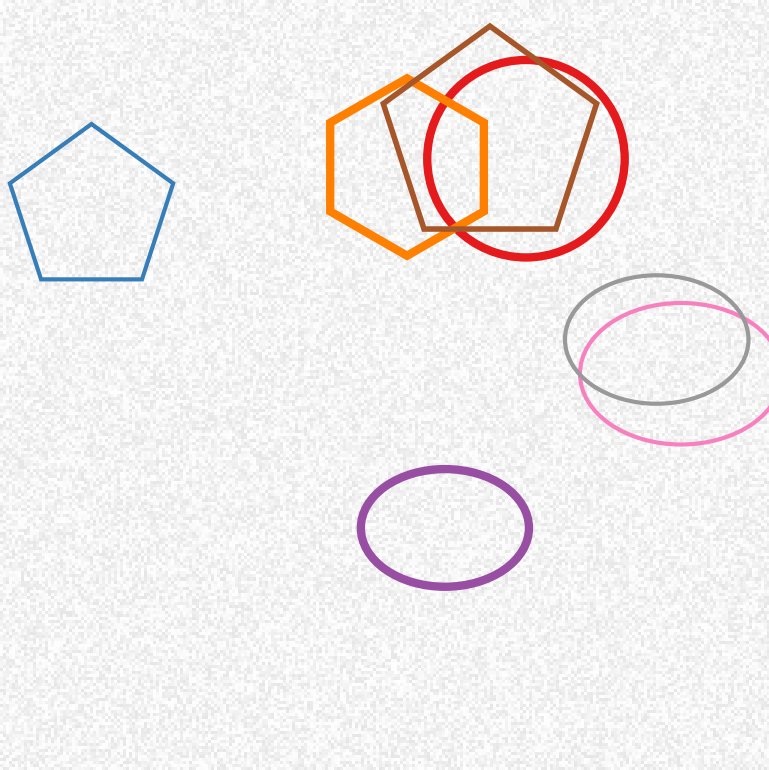[{"shape": "circle", "thickness": 3, "radius": 0.64, "center": [0.683, 0.794]}, {"shape": "pentagon", "thickness": 1.5, "radius": 0.56, "center": [0.119, 0.727]}, {"shape": "oval", "thickness": 3, "radius": 0.55, "center": [0.578, 0.314]}, {"shape": "hexagon", "thickness": 3, "radius": 0.58, "center": [0.529, 0.783]}, {"shape": "pentagon", "thickness": 2, "radius": 0.73, "center": [0.636, 0.82]}, {"shape": "oval", "thickness": 1.5, "radius": 0.66, "center": [0.885, 0.515]}, {"shape": "oval", "thickness": 1.5, "radius": 0.6, "center": [0.853, 0.559]}]